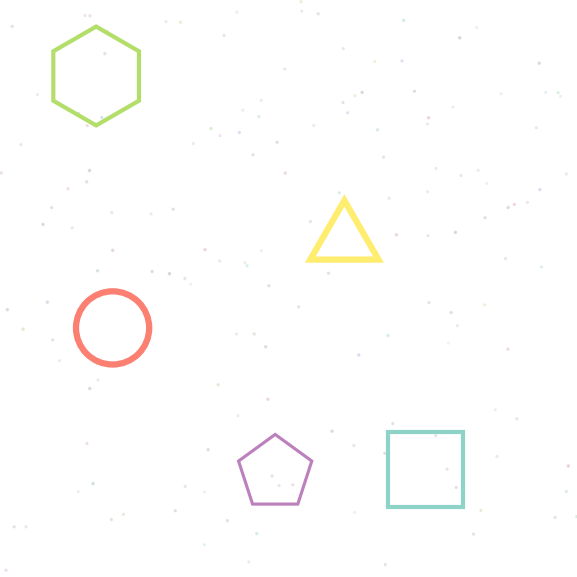[{"shape": "square", "thickness": 2, "radius": 0.33, "center": [0.737, 0.186]}, {"shape": "circle", "thickness": 3, "radius": 0.32, "center": [0.195, 0.431]}, {"shape": "hexagon", "thickness": 2, "radius": 0.43, "center": [0.166, 0.868]}, {"shape": "pentagon", "thickness": 1.5, "radius": 0.33, "center": [0.476, 0.18]}, {"shape": "triangle", "thickness": 3, "radius": 0.34, "center": [0.596, 0.584]}]